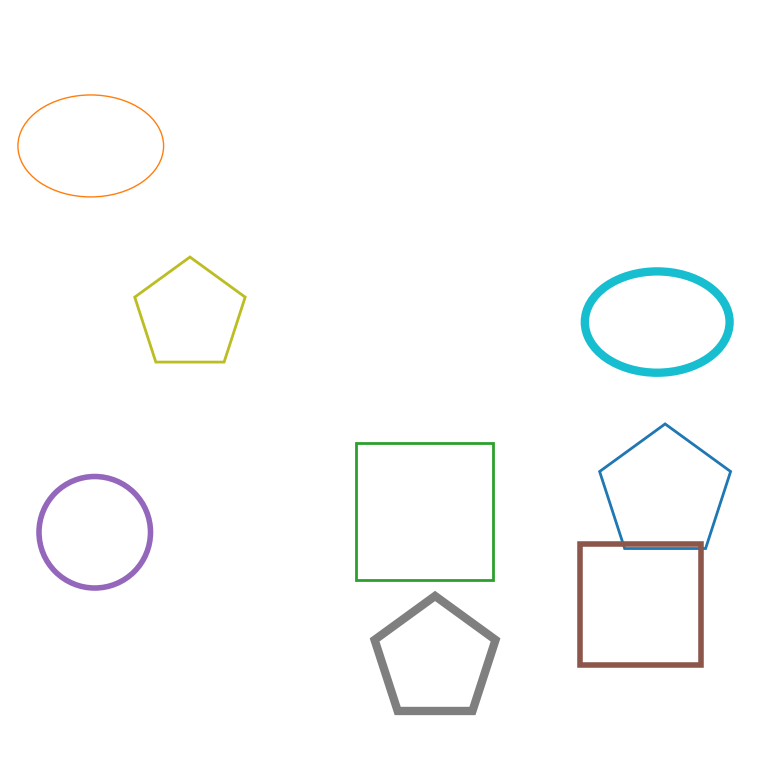[{"shape": "pentagon", "thickness": 1, "radius": 0.45, "center": [0.864, 0.36]}, {"shape": "oval", "thickness": 0.5, "radius": 0.47, "center": [0.118, 0.81]}, {"shape": "square", "thickness": 1, "radius": 0.45, "center": [0.551, 0.336]}, {"shape": "circle", "thickness": 2, "radius": 0.36, "center": [0.123, 0.309]}, {"shape": "square", "thickness": 2, "radius": 0.39, "center": [0.832, 0.215]}, {"shape": "pentagon", "thickness": 3, "radius": 0.41, "center": [0.565, 0.143]}, {"shape": "pentagon", "thickness": 1, "radius": 0.38, "center": [0.247, 0.591]}, {"shape": "oval", "thickness": 3, "radius": 0.47, "center": [0.854, 0.582]}]